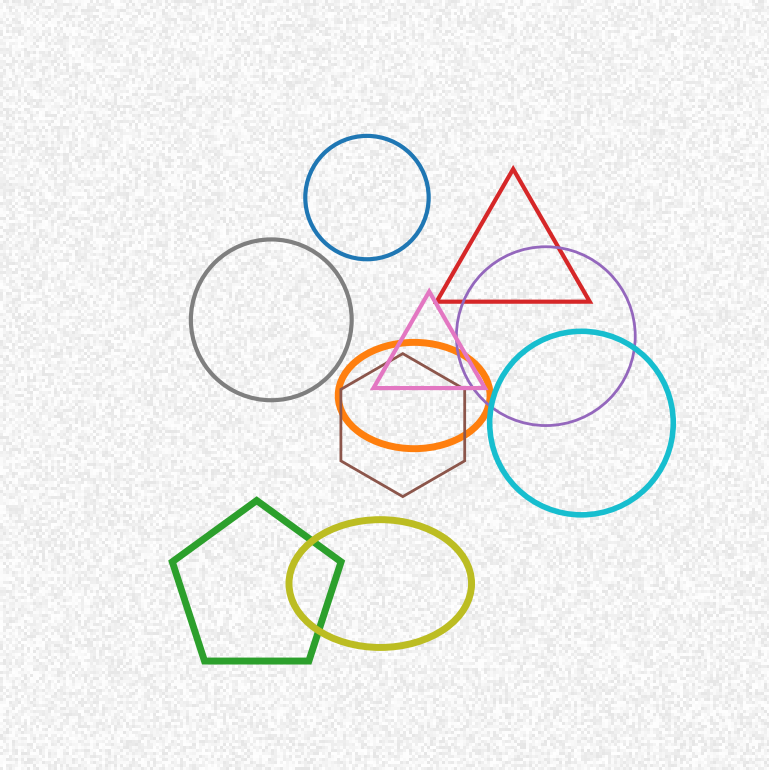[{"shape": "circle", "thickness": 1.5, "radius": 0.4, "center": [0.477, 0.743]}, {"shape": "oval", "thickness": 2.5, "radius": 0.49, "center": [0.538, 0.486]}, {"shape": "pentagon", "thickness": 2.5, "radius": 0.58, "center": [0.333, 0.235]}, {"shape": "triangle", "thickness": 1.5, "radius": 0.57, "center": [0.666, 0.666]}, {"shape": "circle", "thickness": 1, "radius": 0.58, "center": [0.709, 0.563]}, {"shape": "hexagon", "thickness": 1, "radius": 0.46, "center": [0.523, 0.448]}, {"shape": "triangle", "thickness": 1.5, "radius": 0.42, "center": [0.557, 0.538]}, {"shape": "circle", "thickness": 1.5, "radius": 0.52, "center": [0.352, 0.585]}, {"shape": "oval", "thickness": 2.5, "radius": 0.59, "center": [0.494, 0.242]}, {"shape": "circle", "thickness": 2, "radius": 0.6, "center": [0.755, 0.451]}]